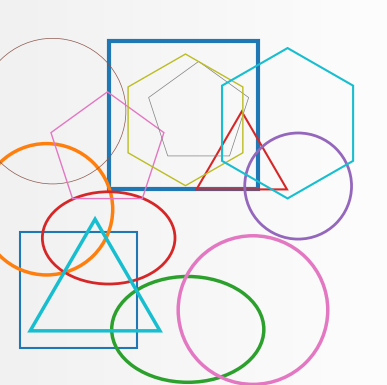[{"shape": "square", "thickness": 3, "radius": 0.96, "center": [0.473, 0.702]}, {"shape": "square", "thickness": 1.5, "radius": 0.76, "center": [0.203, 0.247]}, {"shape": "circle", "thickness": 2.5, "radius": 0.85, "center": [0.12, 0.456]}, {"shape": "oval", "thickness": 2.5, "radius": 0.98, "center": [0.485, 0.144]}, {"shape": "triangle", "thickness": 1.5, "radius": 0.67, "center": [0.624, 0.575]}, {"shape": "oval", "thickness": 2, "radius": 0.86, "center": [0.28, 0.382]}, {"shape": "circle", "thickness": 2, "radius": 0.69, "center": [0.769, 0.517]}, {"shape": "circle", "thickness": 0.5, "radius": 0.95, "center": [0.136, 0.711]}, {"shape": "circle", "thickness": 2.5, "radius": 0.96, "center": [0.653, 0.195]}, {"shape": "pentagon", "thickness": 1, "radius": 0.77, "center": [0.277, 0.608]}, {"shape": "pentagon", "thickness": 0.5, "radius": 0.68, "center": [0.513, 0.705]}, {"shape": "hexagon", "thickness": 1, "radius": 0.85, "center": [0.479, 0.689]}, {"shape": "triangle", "thickness": 2.5, "radius": 0.97, "center": [0.245, 0.237]}, {"shape": "hexagon", "thickness": 1.5, "radius": 0.98, "center": [0.742, 0.68]}]